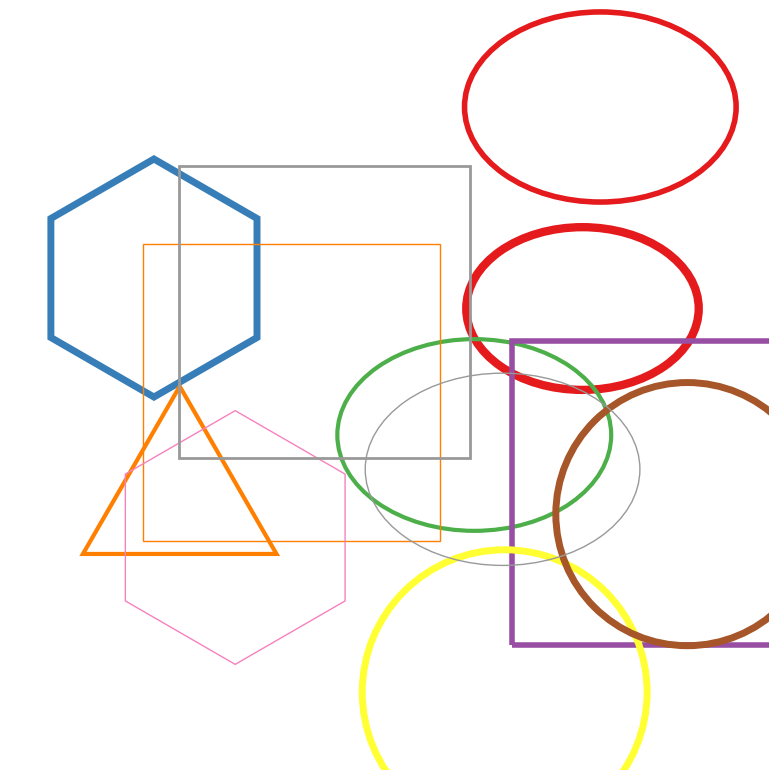[{"shape": "oval", "thickness": 3, "radius": 0.75, "center": [0.756, 0.599]}, {"shape": "oval", "thickness": 2, "radius": 0.88, "center": [0.78, 0.861]}, {"shape": "hexagon", "thickness": 2.5, "radius": 0.77, "center": [0.2, 0.639]}, {"shape": "oval", "thickness": 1.5, "radius": 0.89, "center": [0.616, 0.435]}, {"shape": "square", "thickness": 2, "radius": 0.99, "center": [0.863, 0.36]}, {"shape": "square", "thickness": 0.5, "radius": 0.96, "center": [0.378, 0.49]}, {"shape": "triangle", "thickness": 1.5, "radius": 0.73, "center": [0.233, 0.353]}, {"shape": "circle", "thickness": 2.5, "radius": 0.92, "center": [0.655, 0.101]}, {"shape": "circle", "thickness": 2.5, "radius": 0.85, "center": [0.893, 0.332]}, {"shape": "hexagon", "thickness": 0.5, "radius": 0.82, "center": [0.305, 0.302]}, {"shape": "oval", "thickness": 0.5, "radius": 0.89, "center": [0.653, 0.391]}, {"shape": "square", "thickness": 1, "radius": 0.95, "center": [0.421, 0.595]}]